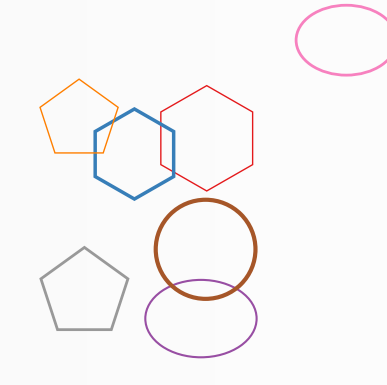[{"shape": "hexagon", "thickness": 1, "radius": 0.68, "center": [0.534, 0.641]}, {"shape": "hexagon", "thickness": 2.5, "radius": 0.58, "center": [0.347, 0.6]}, {"shape": "oval", "thickness": 1.5, "radius": 0.72, "center": [0.519, 0.172]}, {"shape": "pentagon", "thickness": 1, "radius": 0.53, "center": [0.204, 0.688]}, {"shape": "circle", "thickness": 3, "radius": 0.64, "center": [0.531, 0.352]}, {"shape": "oval", "thickness": 2, "radius": 0.65, "center": [0.894, 0.896]}, {"shape": "pentagon", "thickness": 2, "radius": 0.59, "center": [0.218, 0.239]}]